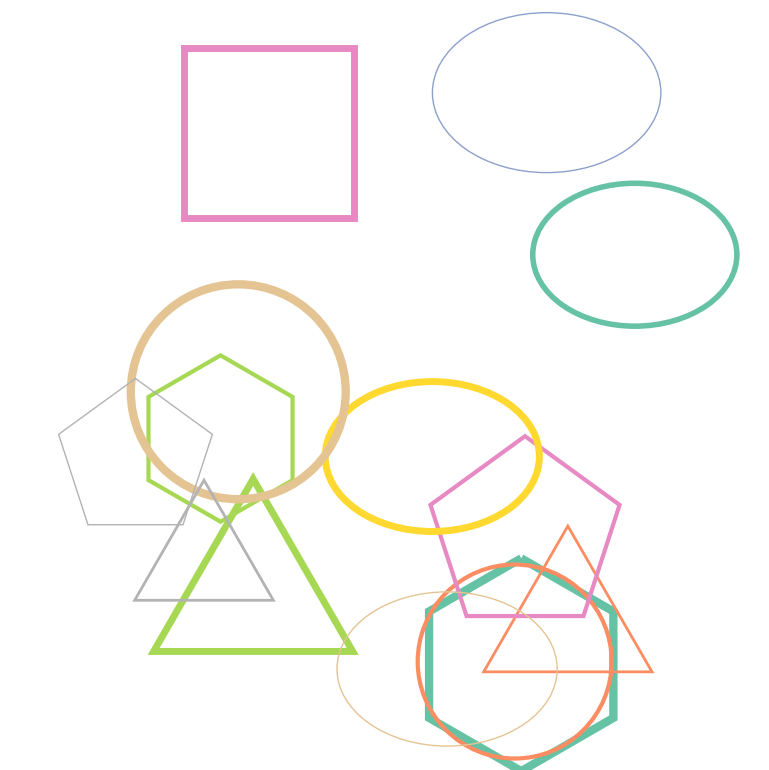[{"shape": "hexagon", "thickness": 3, "radius": 0.69, "center": [0.677, 0.137]}, {"shape": "oval", "thickness": 2, "radius": 0.66, "center": [0.824, 0.669]}, {"shape": "triangle", "thickness": 1, "radius": 0.63, "center": [0.737, 0.191]}, {"shape": "circle", "thickness": 1.5, "radius": 0.63, "center": [0.668, 0.141]}, {"shape": "oval", "thickness": 0.5, "radius": 0.74, "center": [0.71, 0.88]}, {"shape": "square", "thickness": 2.5, "radius": 0.55, "center": [0.349, 0.827]}, {"shape": "pentagon", "thickness": 1.5, "radius": 0.65, "center": [0.682, 0.304]}, {"shape": "triangle", "thickness": 2.5, "radius": 0.75, "center": [0.329, 0.229]}, {"shape": "hexagon", "thickness": 1.5, "radius": 0.54, "center": [0.286, 0.43]}, {"shape": "oval", "thickness": 2.5, "radius": 0.7, "center": [0.561, 0.407]}, {"shape": "oval", "thickness": 0.5, "radius": 0.72, "center": [0.581, 0.131]}, {"shape": "circle", "thickness": 3, "radius": 0.7, "center": [0.309, 0.491]}, {"shape": "pentagon", "thickness": 0.5, "radius": 0.52, "center": [0.176, 0.403]}, {"shape": "triangle", "thickness": 1, "radius": 0.52, "center": [0.265, 0.272]}]